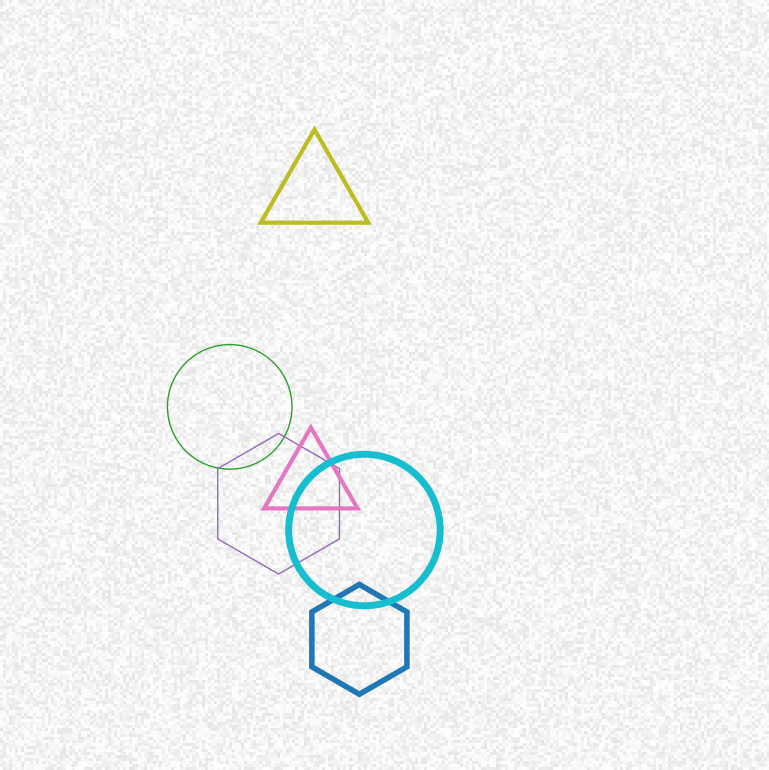[{"shape": "hexagon", "thickness": 2, "radius": 0.36, "center": [0.467, 0.17]}, {"shape": "circle", "thickness": 0.5, "radius": 0.4, "center": [0.298, 0.472]}, {"shape": "hexagon", "thickness": 0.5, "radius": 0.46, "center": [0.362, 0.346]}, {"shape": "triangle", "thickness": 1.5, "radius": 0.35, "center": [0.404, 0.375]}, {"shape": "triangle", "thickness": 1.5, "radius": 0.4, "center": [0.408, 0.751]}, {"shape": "circle", "thickness": 2.5, "radius": 0.49, "center": [0.473, 0.312]}]